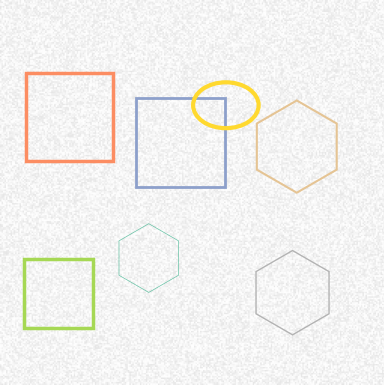[{"shape": "hexagon", "thickness": 0.5, "radius": 0.45, "center": [0.386, 0.33]}, {"shape": "square", "thickness": 2.5, "radius": 0.57, "center": [0.181, 0.696]}, {"shape": "square", "thickness": 2, "radius": 0.58, "center": [0.468, 0.629]}, {"shape": "square", "thickness": 2.5, "radius": 0.45, "center": [0.151, 0.238]}, {"shape": "oval", "thickness": 3, "radius": 0.43, "center": [0.587, 0.727]}, {"shape": "hexagon", "thickness": 1.5, "radius": 0.6, "center": [0.771, 0.619]}, {"shape": "hexagon", "thickness": 1, "radius": 0.55, "center": [0.76, 0.24]}]